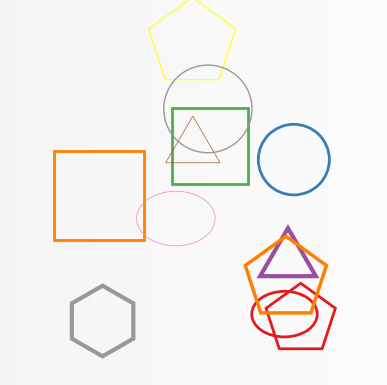[{"shape": "pentagon", "thickness": 2, "radius": 0.47, "center": [0.776, 0.17]}, {"shape": "oval", "thickness": 2, "radius": 0.42, "center": [0.734, 0.184]}, {"shape": "circle", "thickness": 2, "radius": 0.46, "center": [0.758, 0.585]}, {"shape": "square", "thickness": 2, "radius": 0.49, "center": [0.541, 0.622]}, {"shape": "triangle", "thickness": 3, "radius": 0.42, "center": [0.743, 0.324]}, {"shape": "pentagon", "thickness": 2.5, "radius": 0.55, "center": [0.738, 0.276]}, {"shape": "square", "thickness": 2, "radius": 0.58, "center": [0.256, 0.492]}, {"shape": "pentagon", "thickness": 1, "radius": 0.59, "center": [0.496, 0.889]}, {"shape": "triangle", "thickness": 0.5, "radius": 0.4, "center": [0.498, 0.618]}, {"shape": "oval", "thickness": 0.5, "radius": 0.51, "center": [0.454, 0.432]}, {"shape": "circle", "thickness": 1, "radius": 0.57, "center": [0.536, 0.717]}, {"shape": "hexagon", "thickness": 3, "radius": 0.46, "center": [0.265, 0.166]}]